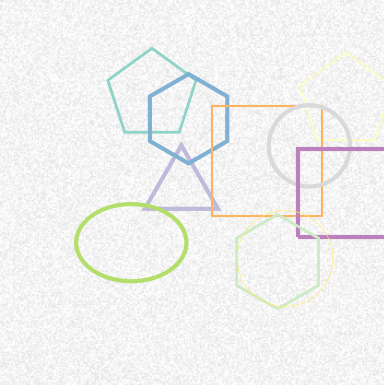[{"shape": "pentagon", "thickness": 2, "radius": 0.6, "center": [0.395, 0.754]}, {"shape": "pentagon", "thickness": 1, "radius": 0.63, "center": [0.899, 0.738]}, {"shape": "triangle", "thickness": 3, "radius": 0.55, "center": [0.471, 0.512]}, {"shape": "hexagon", "thickness": 3, "radius": 0.58, "center": [0.49, 0.692]}, {"shape": "square", "thickness": 1.5, "radius": 0.71, "center": [0.694, 0.582]}, {"shape": "oval", "thickness": 3, "radius": 0.72, "center": [0.341, 0.37]}, {"shape": "circle", "thickness": 3, "radius": 0.53, "center": [0.804, 0.621]}, {"shape": "square", "thickness": 3, "radius": 0.57, "center": [0.887, 0.498]}, {"shape": "hexagon", "thickness": 2, "radius": 0.61, "center": [0.721, 0.32]}, {"shape": "circle", "thickness": 0.5, "radius": 0.62, "center": [0.74, 0.329]}]